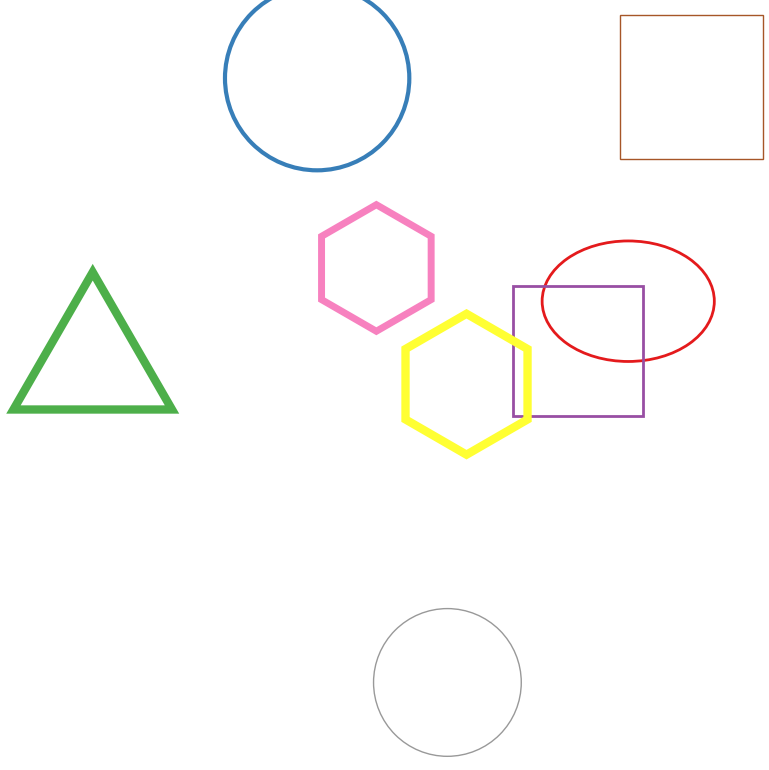[{"shape": "oval", "thickness": 1, "radius": 0.56, "center": [0.816, 0.609]}, {"shape": "circle", "thickness": 1.5, "radius": 0.6, "center": [0.412, 0.899]}, {"shape": "triangle", "thickness": 3, "radius": 0.59, "center": [0.12, 0.528]}, {"shape": "square", "thickness": 1, "radius": 0.42, "center": [0.751, 0.544]}, {"shape": "hexagon", "thickness": 3, "radius": 0.46, "center": [0.606, 0.501]}, {"shape": "square", "thickness": 0.5, "radius": 0.47, "center": [0.898, 0.887]}, {"shape": "hexagon", "thickness": 2.5, "radius": 0.41, "center": [0.489, 0.652]}, {"shape": "circle", "thickness": 0.5, "radius": 0.48, "center": [0.581, 0.114]}]